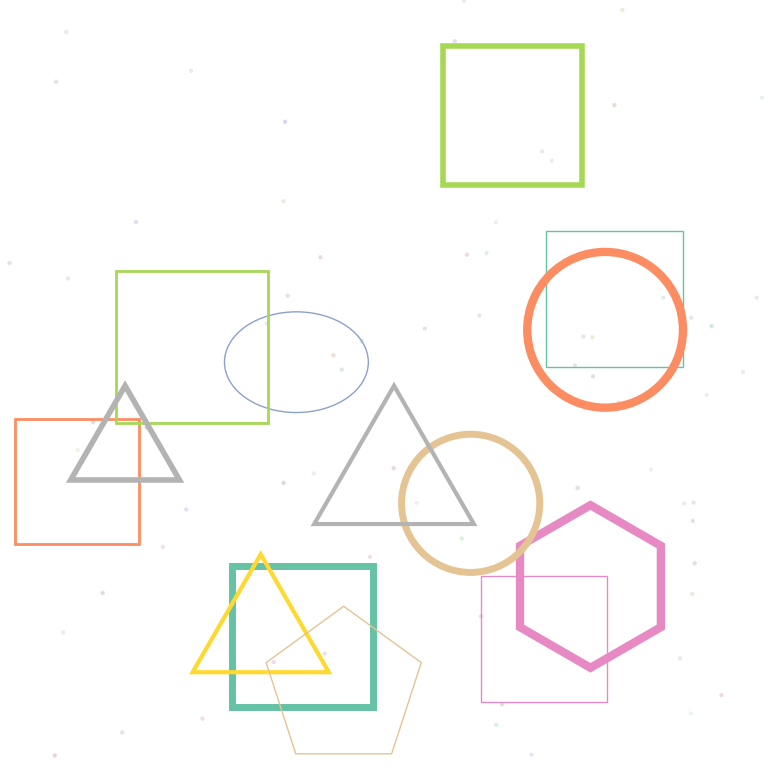[{"shape": "square", "thickness": 0.5, "radius": 0.44, "center": [0.798, 0.612]}, {"shape": "square", "thickness": 2.5, "radius": 0.46, "center": [0.393, 0.173]}, {"shape": "circle", "thickness": 3, "radius": 0.51, "center": [0.786, 0.572]}, {"shape": "square", "thickness": 1, "radius": 0.41, "center": [0.1, 0.375]}, {"shape": "oval", "thickness": 0.5, "radius": 0.47, "center": [0.385, 0.53]}, {"shape": "hexagon", "thickness": 3, "radius": 0.53, "center": [0.767, 0.238]}, {"shape": "square", "thickness": 0.5, "radius": 0.41, "center": [0.706, 0.17]}, {"shape": "square", "thickness": 1, "radius": 0.49, "center": [0.249, 0.549]}, {"shape": "square", "thickness": 2, "radius": 0.45, "center": [0.665, 0.85]}, {"shape": "triangle", "thickness": 1.5, "radius": 0.51, "center": [0.339, 0.178]}, {"shape": "pentagon", "thickness": 0.5, "radius": 0.53, "center": [0.446, 0.107]}, {"shape": "circle", "thickness": 2.5, "radius": 0.45, "center": [0.611, 0.346]}, {"shape": "triangle", "thickness": 2, "radius": 0.41, "center": [0.162, 0.417]}, {"shape": "triangle", "thickness": 1.5, "radius": 0.6, "center": [0.512, 0.379]}]